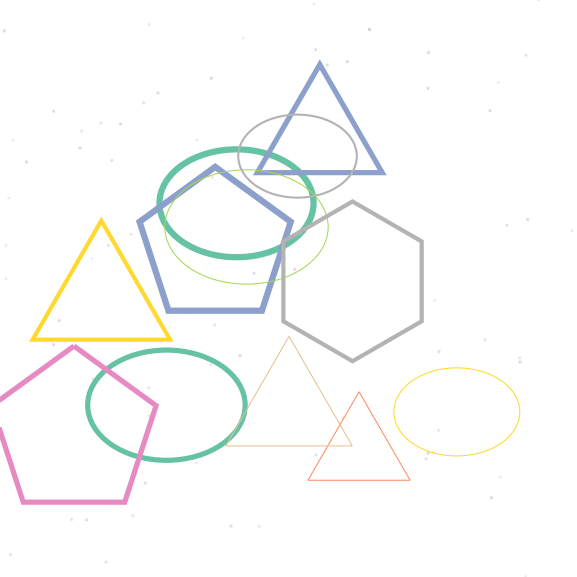[{"shape": "oval", "thickness": 2.5, "radius": 0.68, "center": [0.288, 0.297]}, {"shape": "oval", "thickness": 3, "radius": 0.67, "center": [0.41, 0.647]}, {"shape": "triangle", "thickness": 0.5, "radius": 0.51, "center": [0.622, 0.219]}, {"shape": "triangle", "thickness": 2.5, "radius": 0.62, "center": [0.554, 0.763]}, {"shape": "pentagon", "thickness": 3, "radius": 0.69, "center": [0.373, 0.573]}, {"shape": "pentagon", "thickness": 2.5, "radius": 0.75, "center": [0.128, 0.25]}, {"shape": "oval", "thickness": 0.5, "radius": 0.71, "center": [0.427, 0.606]}, {"shape": "triangle", "thickness": 2, "radius": 0.69, "center": [0.175, 0.48]}, {"shape": "oval", "thickness": 0.5, "radius": 0.55, "center": [0.791, 0.286]}, {"shape": "triangle", "thickness": 0.5, "radius": 0.63, "center": [0.5, 0.29]}, {"shape": "hexagon", "thickness": 2, "radius": 0.69, "center": [0.61, 0.512]}, {"shape": "oval", "thickness": 1, "radius": 0.51, "center": [0.515, 0.729]}]